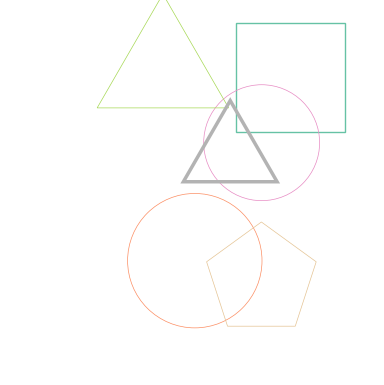[{"shape": "square", "thickness": 1, "radius": 0.71, "center": [0.754, 0.799]}, {"shape": "circle", "thickness": 0.5, "radius": 0.87, "center": [0.506, 0.323]}, {"shape": "circle", "thickness": 0.5, "radius": 0.75, "center": [0.68, 0.629]}, {"shape": "triangle", "thickness": 0.5, "radius": 0.99, "center": [0.423, 0.818]}, {"shape": "pentagon", "thickness": 0.5, "radius": 0.75, "center": [0.679, 0.274]}, {"shape": "triangle", "thickness": 2.5, "radius": 0.7, "center": [0.598, 0.598]}]